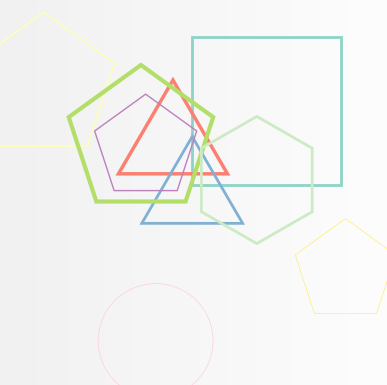[{"shape": "square", "thickness": 2, "radius": 0.96, "center": [0.687, 0.712]}, {"shape": "pentagon", "thickness": 1, "radius": 0.96, "center": [0.113, 0.776]}, {"shape": "triangle", "thickness": 2.5, "radius": 0.81, "center": [0.446, 0.63]}, {"shape": "triangle", "thickness": 2, "radius": 0.75, "center": [0.496, 0.495]}, {"shape": "pentagon", "thickness": 3, "radius": 0.98, "center": [0.364, 0.635]}, {"shape": "circle", "thickness": 0.5, "radius": 0.74, "center": [0.402, 0.115]}, {"shape": "pentagon", "thickness": 1, "radius": 0.69, "center": [0.376, 0.617]}, {"shape": "hexagon", "thickness": 2, "radius": 0.83, "center": [0.663, 0.532]}, {"shape": "pentagon", "thickness": 0.5, "radius": 0.68, "center": [0.892, 0.296]}]